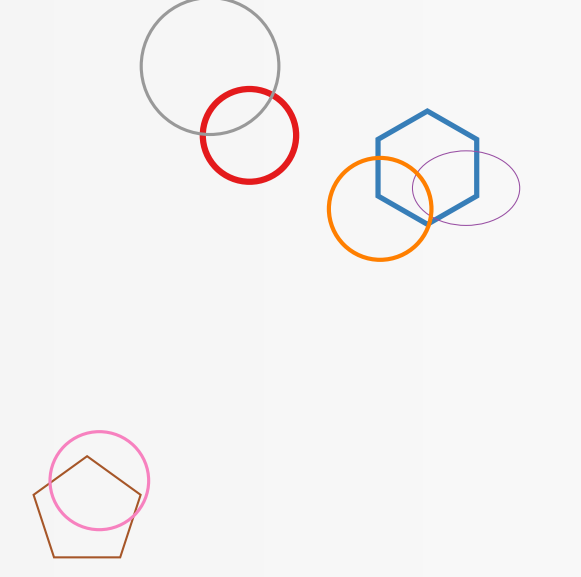[{"shape": "circle", "thickness": 3, "radius": 0.4, "center": [0.429, 0.765]}, {"shape": "hexagon", "thickness": 2.5, "radius": 0.49, "center": [0.735, 0.709]}, {"shape": "oval", "thickness": 0.5, "radius": 0.46, "center": [0.802, 0.673]}, {"shape": "circle", "thickness": 2, "radius": 0.44, "center": [0.654, 0.637]}, {"shape": "pentagon", "thickness": 1, "radius": 0.48, "center": [0.15, 0.112]}, {"shape": "circle", "thickness": 1.5, "radius": 0.42, "center": [0.171, 0.167]}, {"shape": "circle", "thickness": 1.5, "radius": 0.59, "center": [0.361, 0.885]}]